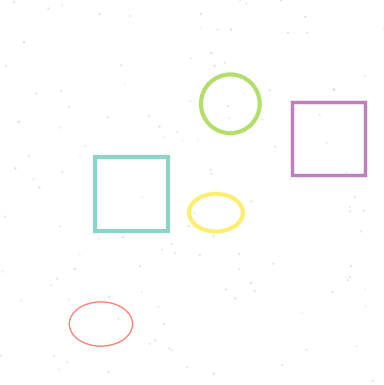[{"shape": "square", "thickness": 3, "radius": 0.47, "center": [0.342, 0.496]}, {"shape": "oval", "thickness": 1, "radius": 0.41, "center": [0.262, 0.158]}, {"shape": "circle", "thickness": 3, "radius": 0.38, "center": [0.598, 0.73]}, {"shape": "square", "thickness": 2.5, "radius": 0.47, "center": [0.854, 0.64]}, {"shape": "oval", "thickness": 3, "radius": 0.35, "center": [0.561, 0.448]}]